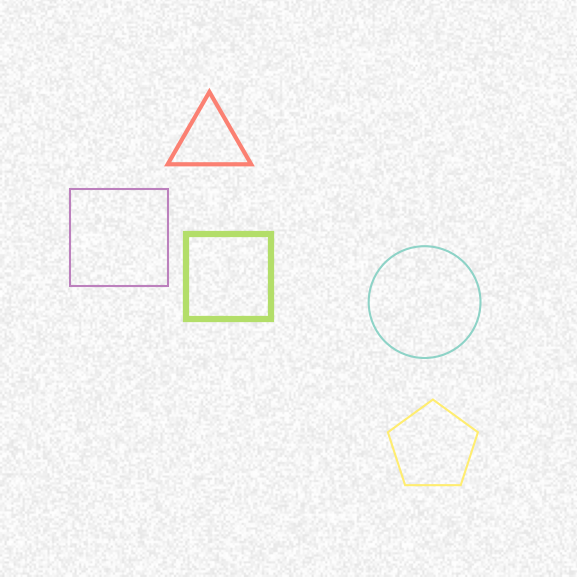[{"shape": "circle", "thickness": 1, "radius": 0.48, "center": [0.735, 0.476]}, {"shape": "triangle", "thickness": 2, "radius": 0.42, "center": [0.363, 0.756]}, {"shape": "square", "thickness": 3, "radius": 0.37, "center": [0.396, 0.521]}, {"shape": "square", "thickness": 1, "radius": 0.42, "center": [0.206, 0.588]}, {"shape": "pentagon", "thickness": 1, "radius": 0.41, "center": [0.75, 0.225]}]